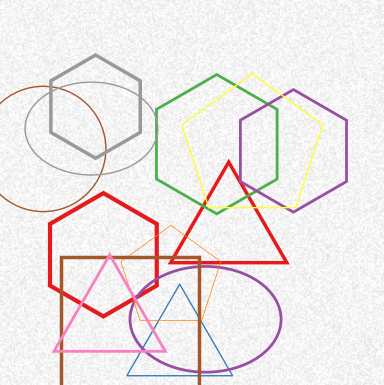[{"shape": "hexagon", "thickness": 3, "radius": 0.8, "center": [0.269, 0.338]}, {"shape": "triangle", "thickness": 2.5, "radius": 0.87, "center": [0.594, 0.405]}, {"shape": "triangle", "thickness": 1, "radius": 0.79, "center": [0.467, 0.103]}, {"shape": "hexagon", "thickness": 2, "radius": 0.9, "center": [0.563, 0.625]}, {"shape": "hexagon", "thickness": 2, "radius": 0.8, "center": [0.762, 0.608]}, {"shape": "oval", "thickness": 2, "radius": 0.98, "center": [0.534, 0.171]}, {"shape": "pentagon", "thickness": 0.5, "radius": 0.68, "center": [0.444, 0.278]}, {"shape": "pentagon", "thickness": 1, "radius": 0.96, "center": [0.655, 0.616]}, {"shape": "circle", "thickness": 1, "radius": 0.81, "center": [0.112, 0.613]}, {"shape": "square", "thickness": 2.5, "radius": 0.9, "center": [0.338, 0.153]}, {"shape": "triangle", "thickness": 2, "radius": 0.83, "center": [0.285, 0.171]}, {"shape": "hexagon", "thickness": 2.5, "radius": 0.67, "center": [0.248, 0.723]}, {"shape": "oval", "thickness": 1, "radius": 0.86, "center": [0.238, 0.666]}]